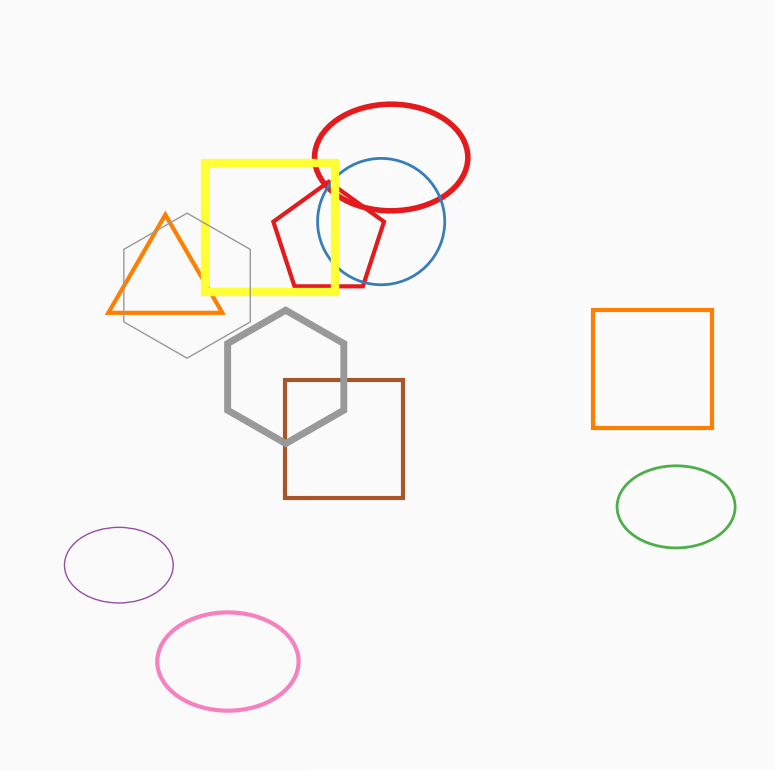[{"shape": "oval", "thickness": 2, "radius": 0.49, "center": [0.505, 0.795]}, {"shape": "pentagon", "thickness": 1.5, "radius": 0.38, "center": [0.424, 0.689]}, {"shape": "circle", "thickness": 1, "radius": 0.41, "center": [0.492, 0.712]}, {"shape": "oval", "thickness": 1, "radius": 0.38, "center": [0.872, 0.342]}, {"shape": "oval", "thickness": 0.5, "radius": 0.35, "center": [0.153, 0.266]}, {"shape": "square", "thickness": 1.5, "radius": 0.38, "center": [0.842, 0.521]}, {"shape": "triangle", "thickness": 1.5, "radius": 0.42, "center": [0.213, 0.636]}, {"shape": "square", "thickness": 3, "radius": 0.42, "center": [0.348, 0.704]}, {"shape": "square", "thickness": 1.5, "radius": 0.38, "center": [0.444, 0.43]}, {"shape": "oval", "thickness": 1.5, "radius": 0.46, "center": [0.294, 0.141]}, {"shape": "hexagon", "thickness": 2.5, "radius": 0.43, "center": [0.369, 0.511]}, {"shape": "hexagon", "thickness": 0.5, "radius": 0.47, "center": [0.241, 0.629]}]